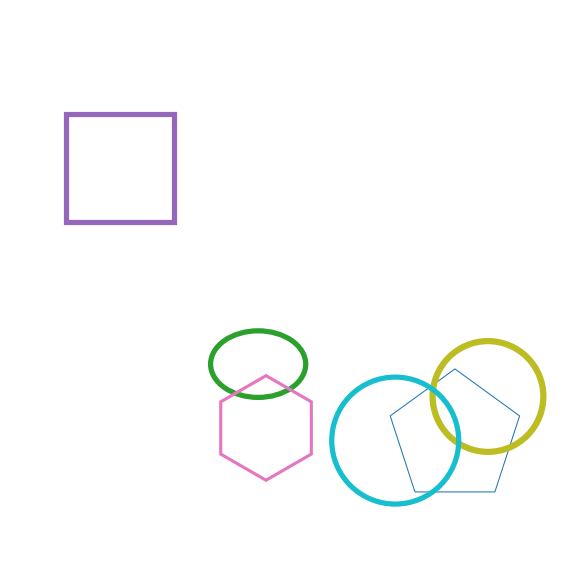[{"shape": "pentagon", "thickness": 0.5, "radius": 0.59, "center": [0.788, 0.243]}, {"shape": "oval", "thickness": 2.5, "radius": 0.41, "center": [0.447, 0.369]}, {"shape": "square", "thickness": 2.5, "radius": 0.47, "center": [0.208, 0.708]}, {"shape": "hexagon", "thickness": 1.5, "radius": 0.45, "center": [0.461, 0.258]}, {"shape": "circle", "thickness": 3, "radius": 0.48, "center": [0.845, 0.313]}, {"shape": "circle", "thickness": 2.5, "radius": 0.55, "center": [0.684, 0.236]}]